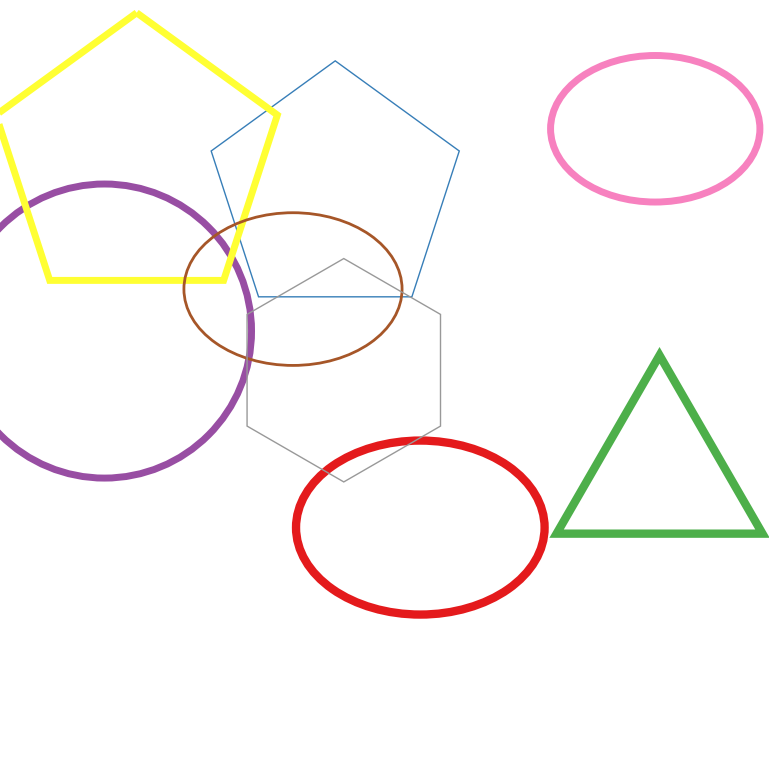[{"shape": "oval", "thickness": 3, "radius": 0.81, "center": [0.546, 0.315]}, {"shape": "pentagon", "thickness": 0.5, "radius": 0.85, "center": [0.435, 0.752]}, {"shape": "triangle", "thickness": 3, "radius": 0.77, "center": [0.857, 0.384]}, {"shape": "circle", "thickness": 2.5, "radius": 0.95, "center": [0.136, 0.57]}, {"shape": "pentagon", "thickness": 2.5, "radius": 0.96, "center": [0.178, 0.791]}, {"shape": "oval", "thickness": 1, "radius": 0.71, "center": [0.381, 0.625]}, {"shape": "oval", "thickness": 2.5, "radius": 0.68, "center": [0.851, 0.833]}, {"shape": "hexagon", "thickness": 0.5, "radius": 0.73, "center": [0.446, 0.519]}]